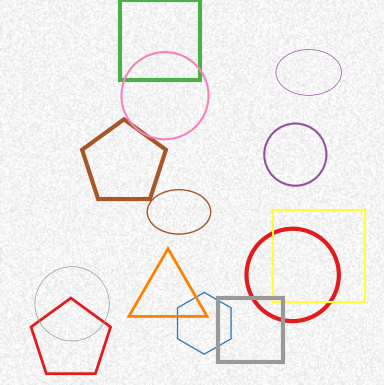[{"shape": "circle", "thickness": 3, "radius": 0.6, "center": [0.76, 0.286]}, {"shape": "pentagon", "thickness": 2, "radius": 0.54, "center": [0.184, 0.117]}, {"shape": "hexagon", "thickness": 1, "radius": 0.4, "center": [0.531, 0.16]}, {"shape": "square", "thickness": 3, "radius": 0.52, "center": [0.416, 0.896]}, {"shape": "oval", "thickness": 0.5, "radius": 0.43, "center": [0.802, 0.812]}, {"shape": "circle", "thickness": 1.5, "radius": 0.4, "center": [0.767, 0.598]}, {"shape": "triangle", "thickness": 2, "radius": 0.59, "center": [0.436, 0.237]}, {"shape": "square", "thickness": 1.5, "radius": 0.6, "center": [0.829, 0.336]}, {"shape": "pentagon", "thickness": 3, "radius": 0.57, "center": [0.322, 0.576]}, {"shape": "oval", "thickness": 1, "radius": 0.41, "center": [0.465, 0.45]}, {"shape": "circle", "thickness": 1.5, "radius": 0.57, "center": [0.429, 0.751]}, {"shape": "circle", "thickness": 0.5, "radius": 0.48, "center": [0.187, 0.211]}, {"shape": "square", "thickness": 3, "radius": 0.42, "center": [0.651, 0.143]}]